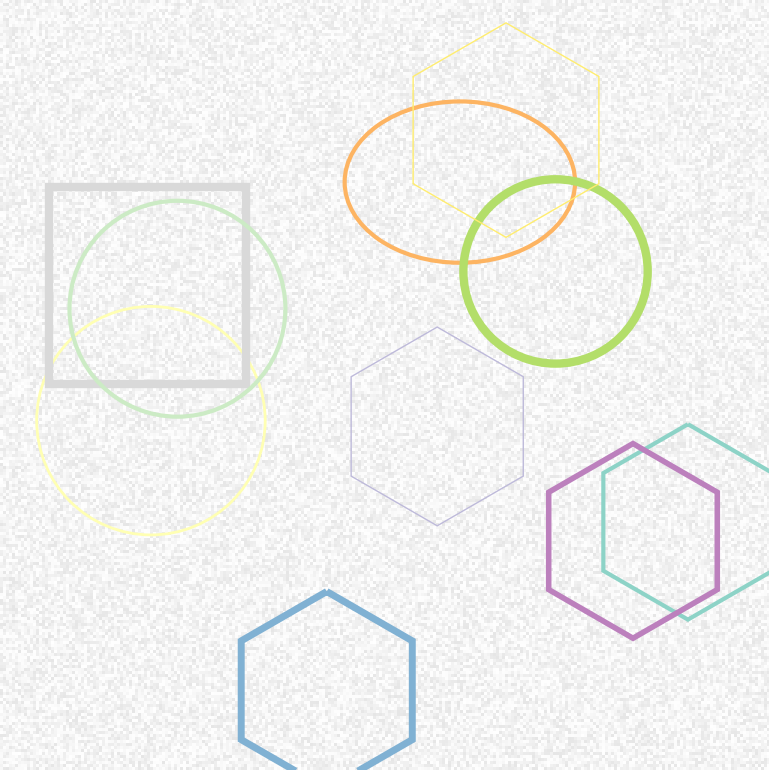[{"shape": "hexagon", "thickness": 1.5, "radius": 0.63, "center": [0.893, 0.322]}, {"shape": "circle", "thickness": 1, "radius": 0.74, "center": [0.196, 0.454]}, {"shape": "hexagon", "thickness": 0.5, "radius": 0.65, "center": [0.568, 0.446]}, {"shape": "hexagon", "thickness": 2.5, "radius": 0.64, "center": [0.424, 0.104]}, {"shape": "oval", "thickness": 1.5, "radius": 0.75, "center": [0.597, 0.764]}, {"shape": "circle", "thickness": 3, "radius": 0.6, "center": [0.721, 0.647]}, {"shape": "square", "thickness": 3, "radius": 0.64, "center": [0.191, 0.629]}, {"shape": "hexagon", "thickness": 2, "radius": 0.63, "center": [0.822, 0.298]}, {"shape": "circle", "thickness": 1.5, "radius": 0.7, "center": [0.23, 0.599]}, {"shape": "hexagon", "thickness": 0.5, "radius": 0.7, "center": [0.657, 0.831]}]